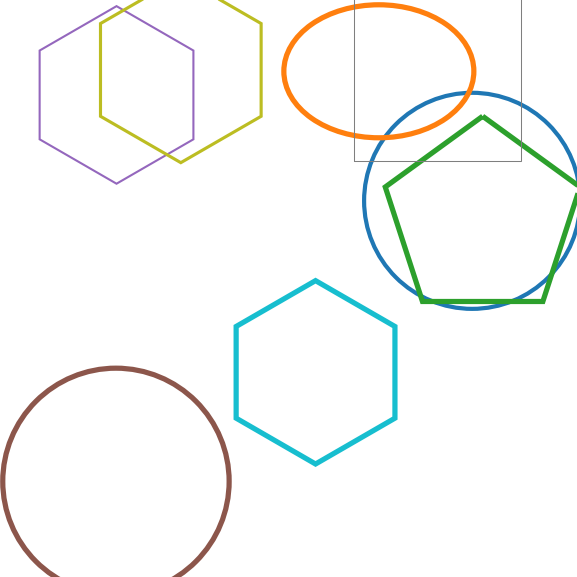[{"shape": "circle", "thickness": 2, "radius": 0.94, "center": [0.818, 0.651]}, {"shape": "oval", "thickness": 2.5, "radius": 0.82, "center": [0.656, 0.876]}, {"shape": "pentagon", "thickness": 2.5, "radius": 0.89, "center": [0.836, 0.621]}, {"shape": "hexagon", "thickness": 1, "radius": 0.77, "center": [0.202, 0.835]}, {"shape": "circle", "thickness": 2.5, "radius": 0.98, "center": [0.201, 0.166]}, {"shape": "square", "thickness": 0.5, "radius": 0.72, "center": [0.757, 0.865]}, {"shape": "hexagon", "thickness": 1.5, "radius": 0.8, "center": [0.313, 0.878]}, {"shape": "hexagon", "thickness": 2.5, "radius": 0.79, "center": [0.546, 0.354]}]